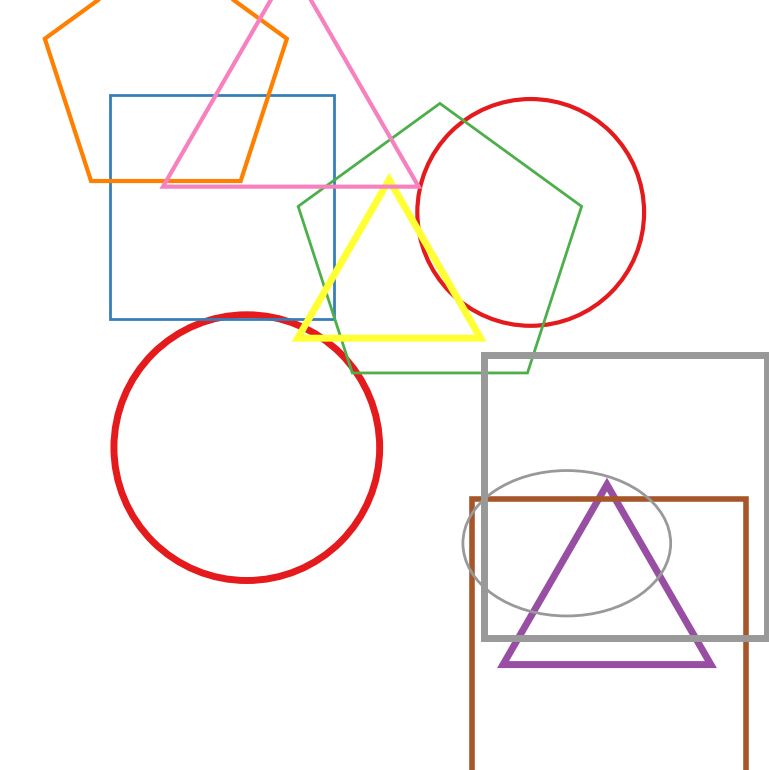[{"shape": "circle", "thickness": 2.5, "radius": 0.86, "center": [0.321, 0.419]}, {"shape": "circle", "thickness": 1.5, "radius": 0.74, "center": [0.689, 0.724]}, {"shape": "square", "thickness": 1, "radius": 0.73, "center": [0.288, 0.731]}, {"shape": "pentagon", "thickness": 1, "radius": 0.97, "center": [0.571, 0.672]}, {"shape": "triangle", "thickness": 2.5, "radius": 0.78, "center": [0.788, 0.215]}, {"shape": "pentagon", "thickness": 1.5, "radius": 0.83, "center": [0.215, 0.899]}, {"shape": "triangle", "thickness": 2.5, "radius": 0.69, "center": [0.505, 0.629]}, {"shape": "square", "thickness": 2, "radius": 0.89, "center": [0.791, 0.174]}, {"shape": "triangle", "thickness": 1.5, "radius": 0.96, "center": [0.378, 0.853]}, {"shape": "square", "thickness": 2.5, "radius": 0.92, "center": [0.812, 0.355]}, {"shape": "oval", "thickness": 1, "radius": 0.67, "center": [0.736, 0.294]}]